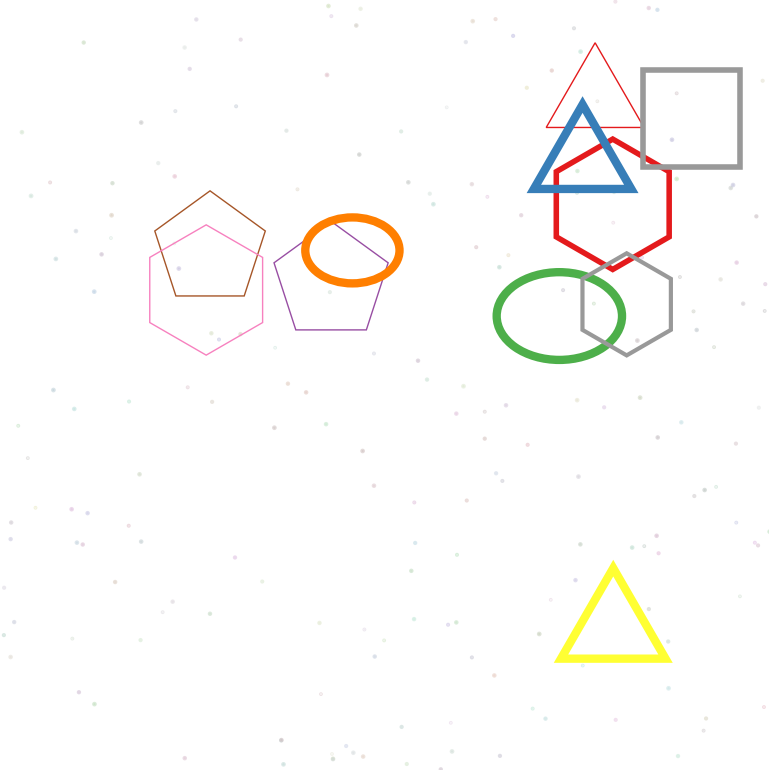[{"shape": "triangle", "thickness": 0.5, "radius": 0.37, "center": [0.773, 0.871]}, {"shape": "hexagon", "thickness": 2, "radius": 0.42, "center": [0.796, 0.735]}, {"shape": "triangle", "thickness": 3, "radius": 0.37, "center": [0.757, 0.791]}, {"shape": "oval", "thickness": 3, "radius": 0.41, "center": [0.726, 0.59]}, {"shape": "pentagon", "thickness": 0.5, "radius": 0.39, "center": [0.43, 0.635]}, {"shape": "oval", "thickness": 3, "radius": 0.31, "center": [0.458, 0.675]}, {"shape": "triangle", "thickness": 3, "radius": 0.39, "center": [0.796, 0.184]}, {"shape": "pentagon", "thickness": 0.5, "radius": 0.38, "center": [0.273, 0.677]}, {"shape": "hexagon", "thickness": 0.5, "radius": 0.42, "center": [0.268, 0.623]}, {"shape": "square", "thickness": 2, "radius": 0.31, "center": [0.898, 0.846]}, {"shape": "hexagon", "thickness": 1.5, "radius": 0.33, "center": [0.814, 0.605]}]